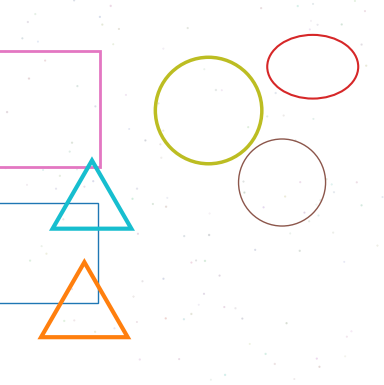[{"shape": "square", "thickness": 1, "radius": 0.65, "center": [0.125, 0.343]}, {"shape": "triangle", "thickness": 3, "radius": 0.65, "center": [0.219, 0.189]}, {"shape": "oval", "thickness": 1.5, "radius": 0.59, "center": [0.812, 0.827]}, {"shape": "circle", "thickness": 1, "radius": 0.57, "center": [0.733, 0.526]}, {"shape": "square", "thickness": 2, "radius": 0.75, "center": [0.11, 0.716]}, {"shape": "circle", "thickness": 2.5, "radius": 0.69, "center": [0.542, 0.713]}, {"shape": "triangle", "thickness": 3, "radius": 0.59, "center": [0.239, 0.465]}]